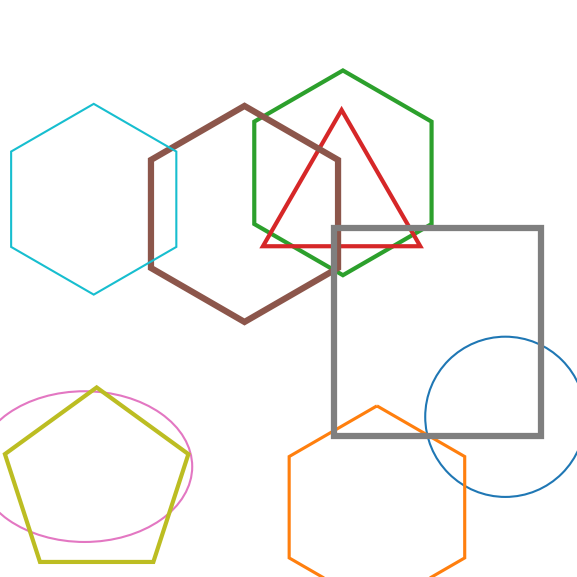[{"shape": "circle", "thickness": 1, "radius": 0.69, "center": [0.875, 0.277]}, {"shape": "hexagon", "thickness": 1.5, "radius": 0.88, "center": [0.653, 0.121]}, {"shape": "hexagon", "thickness": 2, "radius": 0.89, "center": [0.594, 0.7]}, {"shape": "triangle", "thickness": 2, "radius": 0.79, "center": [0.592, 0.651]}, {"shape": "hexagon", "thickness": 3, "radius": 0.94, "center": [0.423, 0.629]}, {"shape": "oval", "thickness": 1, "radius": 0.93, "center": [0.146, 0.191]}, {"shape": "square", "thickness": 3, "radius": 0.9, "center": [0.758, 0.424]}, {"shape": "pentagon", "thickness": 2, "radius": 0.84, "center": [0.167, 0.161]}, {"shape": "hexagon", "thickness": 1, "radius": 0.83, "center": [0.162, 0.654]}]